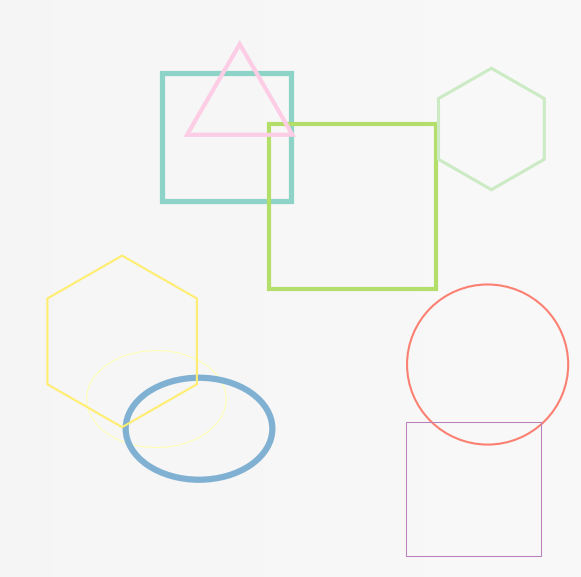[{"shape": "square", "thickness": 2.5, "radius": 0.55, "center": [0.389, 0.762]}, {"shape": "oval", "thickness": 0.5, "radius": 0.6, "center": [0.269, 0.308]}, {"shape": "circle", "thickness": 1, "radius": 0.69, "center": [0.839, 0.368]}, {"shape": "oval", "thickness": 3, "radius": 0.63, "center": [0.342, 0.257]}, {"shape": "square", "thickness": 2, "radius": 0.72, "center": [0.607, 0.642]}, {"shape": "triangle", "thickness": 2, "radius": 0.52, "center": [0.412, 0.818]}, {"shape": "square", "thickness": 0.5, "radius": 0.58, "center": [0.814, 0.152]}, {"shape": "hexagon", "thickness": 1.5, "radius": 0.53, "center": [0.845, 0.776]}, {"shape": "hexagon", "thickness": 1, "radius": 0.74, "center": [0.21, 0.408]}]